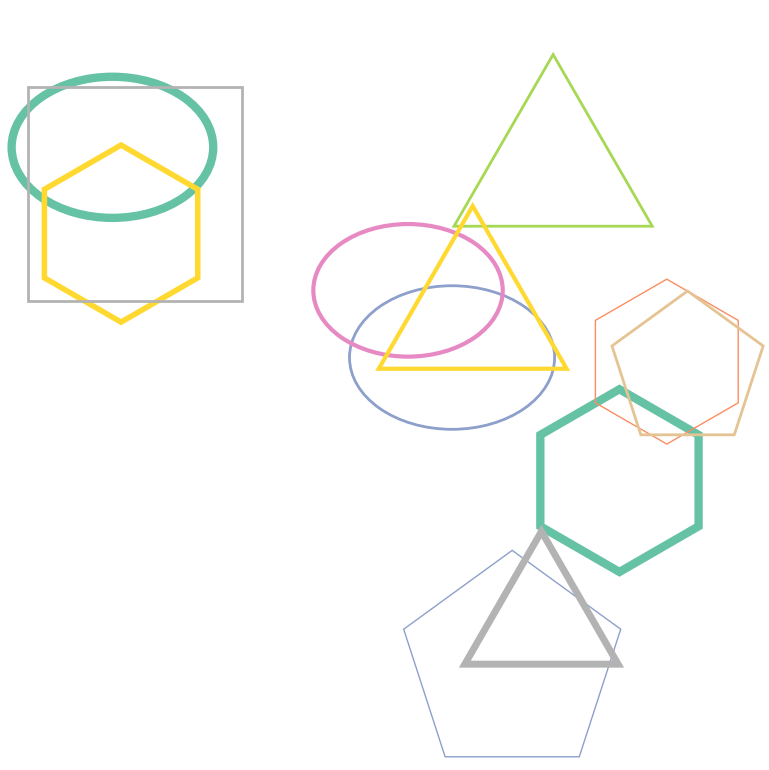[{"shape": "oval", "thickness": 3, "radius": 0.65, "center": [0.146, 0.809]}, {"shape": "hexagon", "thickness": 3, "radius": 0.59, "center": [0.804, 0.376]}, {"shape": "hexagon", "thickness": 0.5, "radius": 0.54, "center": [0.866, 0.53]}, {"shape": "pentagon", "thickness": 0.5, "radius": 0.74, "center": [0.665, 0.137]}, {"shape": "oval", "thickness": 1, "radius": 0.67, "center": [0.587, 0.536]}, {"shape": "oval", "thickness": 1.5, "radius": 0.61, "center": [0.53, 0.623]}, {"shape": "triangle", "thickness": 1, "radius": 0.74, "center": [0.718, 0.781]}, {"shape": "triangle", "thickness": 1.5, "radius": 0.7, "center": [0.614, 0.592]}, {"shape": "hexagon", "thickness": 2, "radius": 0.57, "center": [0.157, 0.697]}, {"shape": "pentagon", "thickness": 1, "radius": 0.52, "center": [0.893, 0.519]}, {"shape": "triangle", "thickness": 2.5, "radius": 0.57, "center": [0.703, 0.195]}, {"shape": "square", "thickness": 1, "radius": 0.7, "center": [0.175, 0.748]}]